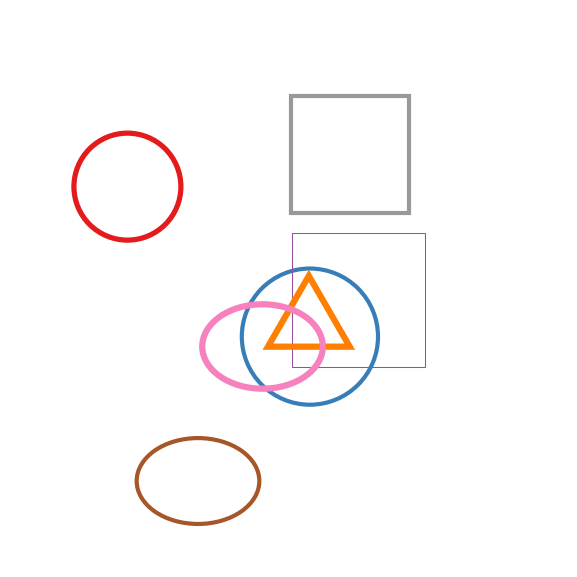[{"shape": "circle", "thickness": 2.5, "radius": 0.46, "center": [0.221, 0.676]}, {"shape": "circle", "thickness": 2, "radius": 0.59, "center": [0.537, 0.416]}, {"shape": "square", "thickness": 0.5, "radius": 0.58, "center": [0.621, 0.48]}, {"shape": "triangle", "thickness": 3, "radius": 0.41, "center": [0.535, 0.44]}, {"shape": "oval", "thickness": 2, "radius": 0.53, "center": [0.343, 0.166]}, {"shape": "oval", "thickness": 3, "radius": 0.52, "center": [0.455, 0.399]}, {"shape": "square", "thickness": 2, "radius": 0.51, "center": [0.606, 0.732]}]